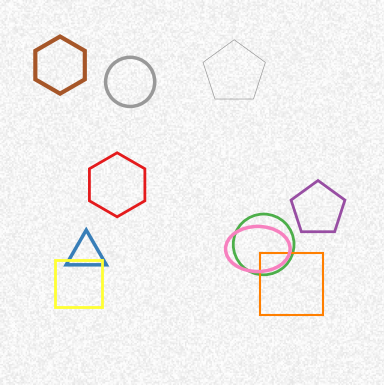[{"shape": "hexagon", "thickness": 2, "radius": 0.42, "center": [0.304, 0.52]}, {"shape": "triangle", "thickness": 2.5, "radius": 0.3, "center": [0.224, 0.342]}, {"shape": "circle", "thickness": 2, "radius": 0.39, "center": [0.685, 0.365]}, {"shape": "pentagon", "thickness": 2, "radius": 0.37, "center": [0.826, 0.458]}, {"shape": "square", "thickness": 1.5, "radius": 0.41, "center": [0.757, 0.262]}, {"shape": "square", "thickness": 2, "radius": 0.3, "center": [0.205, 0.263]}, {"shape": "hexagon", "thickness": 3, "radius": 0.37, "center": [0.156, 0.831]}, {"shape": "oval", "thickness": 2.5, "radius": 0.42, "center": [0.67, 0.353]}, {"shape": "circle", "thickness": 2.5, "radius": 0.32, "center": [0.338, 0.787]}, {"shape": "pentagon", "thickness": 0.5, "radius": 0.43, "center": [0.608, 0.812]}]